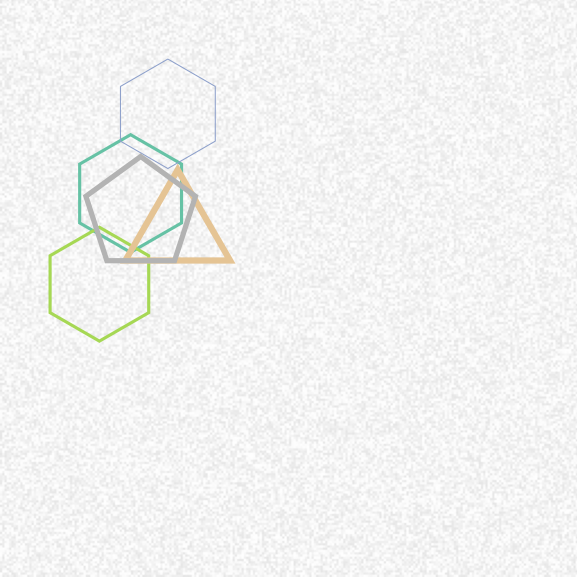[{"shape": "hexagon", "thickness": 1.5, "radius": 0.51, "center": [0.226, 0.664]}, {"shape": "hexagon", "thickness": 0.5, "radius": 0.47, "center": [0.291, 0.802]}, {"shape": "hexagon", "thickness": 1.5, "radius": 0.49, "center": [0.172, 0.507]}, {"shape": "triangle", "thickness": 3, "radius": 0.52, "center": [0.308, 0.6]}, {"shape": "pentagon", "thickness": 2.5, "radius": 0.5, "center": [0.244, 0.628]}]